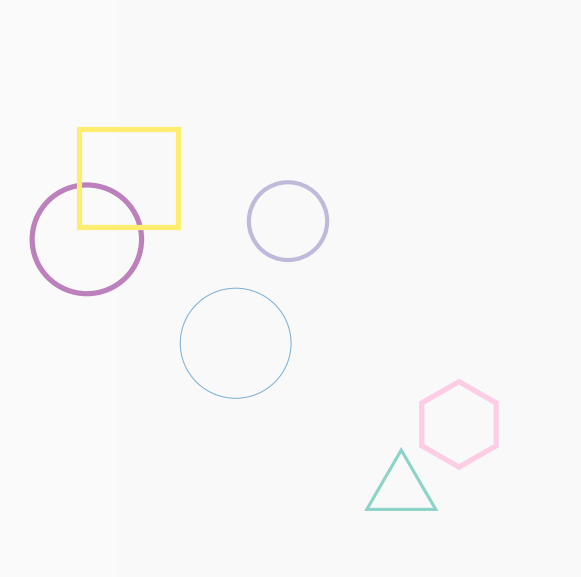[{"shape": "triangle", "thickness": 1.5, "radius": 0.34, "center": [0.69, 0.151]}, {"shape": "circle", "thickness": 2, "radius": 0.34, "center": [0.496, 0.616]}, {"shape": "circle", "thickness": 0.5, "radius": 0.48, "center": [0.405, 0.405]}, {"shape": "hexagon", "thickness": 2.5, "radius": 0.37, "center": [0.79, 0.264]}, {"shape": "circle", "thickness": 2.5, "radius": 0.47, "center": [0.149, 0.585]}, {"shape": "square", "thickness": 2.5, "radius": 0.43, "center": [0.221, 0.691]}]